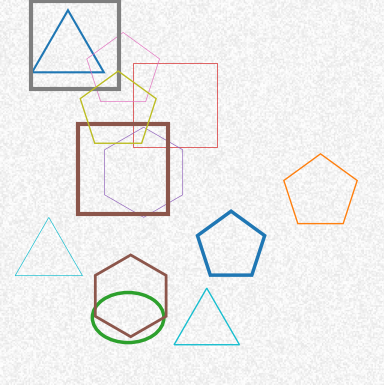[{"shape": "triangle", "thickness": 1.5, "radius": 0.54, "center": [0.177, 0.866]}, {"shape": "pentagon", "thickness": 2.5, "radius": 0.46, "center": [0.6, 0.36]}, {"shape": "pentagon", "thickness": 1, "radius": 0.5, "center": [0.833, 0.5]}, {"shape": "oval", "thickness": 2.5, "radius": 0.46, "center": [0.333, 0.175]}, {"shape": "square", "thickness": 0.5, "radius": 0.54, "center": [0.453, 0.728]}, {"shape": "hexagon", "thickness": 0.5, "radius": 0.59, "center": [0.373, 0.553]}, {"shape": "hexagon", "thickness": 2, "radius": 0.53, "center": [0.339, 0.232]}, {"shape": "square", "thickness": 3, "radius": 0.58, "center": [0.319, 0.562]}, {"shape": "pentagon", "thickness": 0.5, "radius": 0.5, "center": [0.32, 0.816]}, {"shape": "square", "thickness": 3, "radius": 0.57, "center": [0.196, 0.884]}, {"shape": "pentagon", "thickness": 1, "radius": 0.52, "center": [0.307, 0.712]}, {"shape": "triangle", "thickness": 0.5, "radius": 0.5, "center": [0.127, 0.334]}, {"shape": "triangle", "thickness": 1, "radius": 0.49, "center": [0.537, 0.154]}]